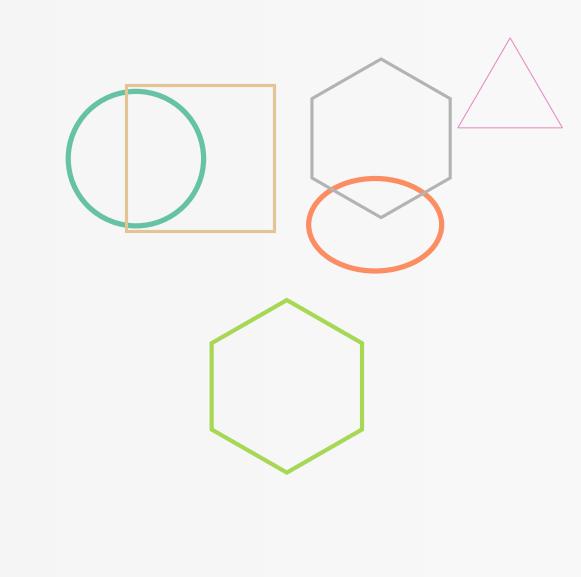[{"shape": "circle", "thickness": 2.5, "radius": 0.58, "center": [0.234, 0.724]}, {"shape": "oval", "thickness": 2.5, "radius": 0.57, "center": [0.645, 0.61]}, {"shape": "triangle", "thickness": 0.5, "radius": 0.52, "center": [0.878, 0.83]}, {"shape": "hexagon", "thickness": 2, "radius": 0.75, "center": [0.493, 0.33]}, {"shape": "square", "thickness": 1.5, "radius": 0.63, "center": [0.344, 0.725]}, {"shape": "hexagon", "thickness": 1.5, "radius": 0.69, "center": [0.656, 0.76]}]